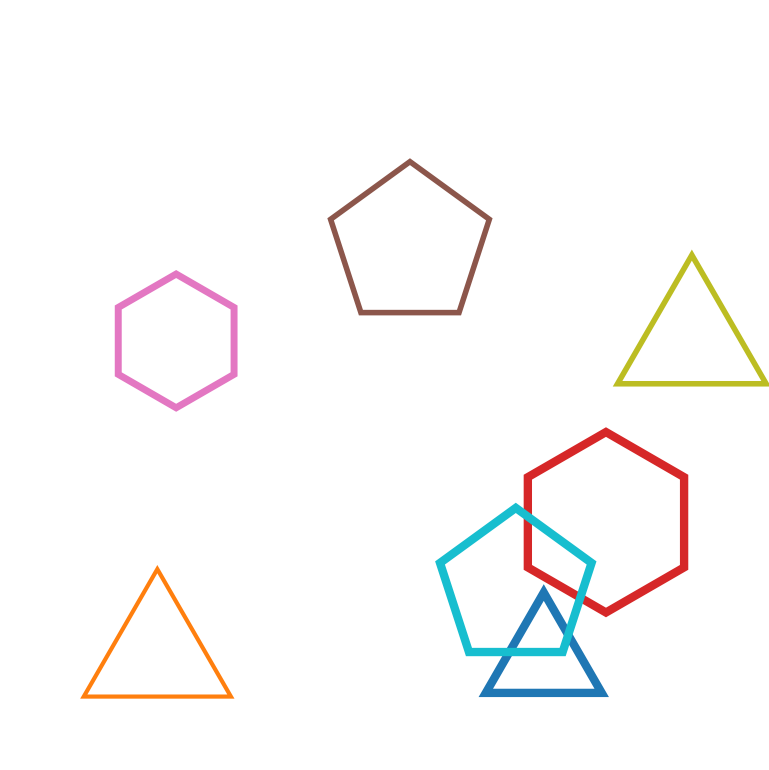[{"shape": "triangle", "thickness": 3, "radius": 0.43, "center": [0.706, 0.144]}, {"shape": "triangle", "thickness": 1.5, "radius": 0.55, "center": [0.204, 0.151]}, {"shape": "hexagon", "thickness": 3, "radius": 0.59, "center": [0.787, 0.322]}, {"shape": "pentagon", "thickness": 2, "radius": 0.54, "center": [0.532, 0.682]}, {"shape": "hexagon", "thickness": 2.5, "radius": 0.43, "center": [0.229, 0.557]}, {"shape": "triangle", "thickness": 2, "radius": 0.56, "center": [0.899, 0.557]}, {"shape": "pentagon", "thickness": 3, "radius": 0.52, "center": [0.67, 0.237]}]